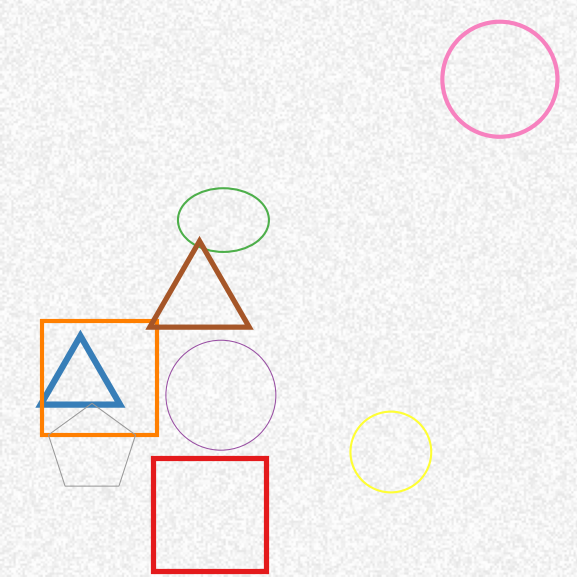[{"shape": "square", "thickness": 2.5, "radius": 0.49, "center": [0.363, 0.109]}, {"shape": "triangle", "thickness": 3, "radius": 0.4, "center": [0.139, 0.338]}, {"shape": "oval", "thickness": 1, "radius": 0.39, "center": [0.387, 0.618]}, {"shape": "circle", "thickness": 0.5, "radius": 0.48, "center": [0.382, 0.315]}, {"shape": "square", "thickness": 2, "radius": 0.5, "center": [0.173, 0.345]}, {"shape": "circle", "thickness": 1, "radius": 0.35, "center": [0.677, 0.216]}, {"shape": "triangle", "thickness": 2.5, "radius": 0.5, "center": [0.346, 0.482]}, {"shape": "circle", "thickness": 2, "radius": 0.5, "center": [0.866, 0.862]}, {"shape": "pentagon", "thickness": 0.5, "radius": 0.4, "center": [0.159, 0.222]}]